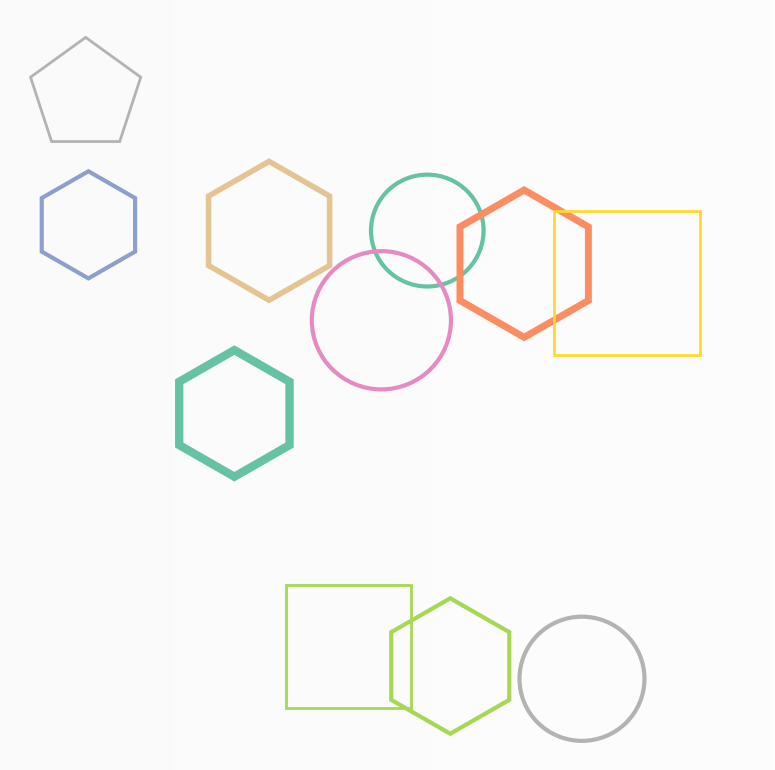[{"shape": "circle", "thickness": 1.5, "radius": 0.36, "center": [0.551, 0.701]}, {"shape": "hexagon", "thickness": 3, "radius": 0.41, "center": [0.302, 0.463]}, {"shape": "hexagon", "thickness": 2.5, "radius": 0.48, "center": [0.676, 0.658]}, {"shape": "hexagon", "thickness": 1.5, "radius": 0.35, "center": [0.114, 0.708]}, {"shape": "circle", "thickness": 1.5, "radius": 0.45, "center": [0.492, 0.584]}, {"shape": "hexagon", "thickness": 1.5, "radius": 0.44, "center": [0.581, 0.135]}, {"shape": "square", "thickness": 1, "radius": 0.4, "center": [0.45, 0.16]}, {"shape": "square", "thickness": 1, "radius": 0.47, "center": [0.809, 0.632]}, {"shape": "hexagon", "thickness": 2, "radius": 0.45, "center": [0.347, 0.7]}, {"shape": "pentagon", "thickness": 1, "radius": 0.37, "center": [0.111, 0.877]}, {"shape": "circle", "thickness": 1.5, "radius": 0.4, "center": [0.751, 0.118]}]